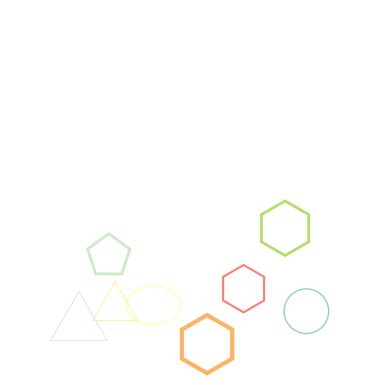[{"shape": "circle", "thickness": 1, "radius": 0.29, "center": [0.796, 0.192]}, {"shape": "oval", "thickness": 1, "radius": 0.36, "center": [0.399, 0.207]}, {"shape": "hexagon", "thickness": 1.5, "radius": 0.31, "center": [0.633, 0.25]}, {"shape": "hexagon", "thickness": 3, "radius": 0.38, "center": [0.538, 0.106]}, {"shape": "hexagon", "thickness": 2, "radius": 0.35, "center": [0.74, 0.407]}, {"shape": "triangle", "thickness": 0.5, "radius": 0.42, "center": [0.205, 0.158]}, {"shape": "pentagon", "thickness": 2, "radius": 0.29, "center": [0.283, 0.335]}, {"shape": "triangle", "thickness": 0.5, "radius": 0.34, "center": [0.299, 0.201]}]